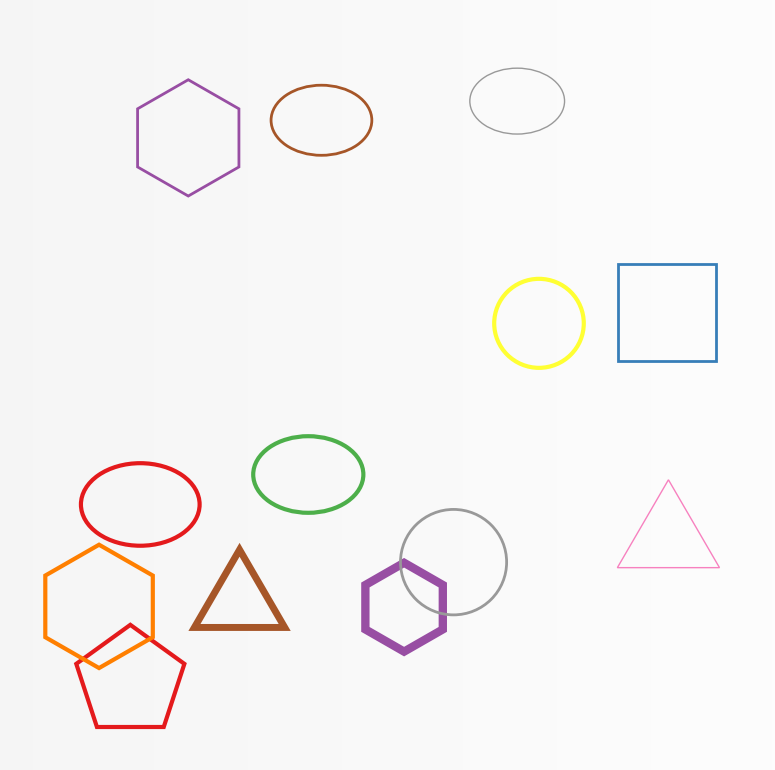[{"shape": "pentagon", "thickness": 1.5, "radius": 0.37, "center": [0.168, 0.115]}, {"shape": "oval", "thickness": 1.5, "radius": 0.38, "center": [0.181, 0.345]}, {"shape": "square", "thickness": 1, "radius": 0.32, "center": [0.861, 0.594]}, {"shape": "oval", "thickness": 1.5, "radius": 0.36, "center": [0.398, 0.384]}, {"shape": "hexagon", "thickness": 1, "radius": 0.38, "center": [0.243, 0.821]}, {"shape": "hexagon", "thickness": 3, "radius": 0.29, "center": [0.521, 0.211]}, {"shape": "hexagon", "thickness": 1.5, "radius": 0.4, "center": [0.128, 0.212]}, {"shape": "circle", "thickness": 1.5, "radius": 0.29, "center": [0.695, 0.58]}, {"shape": "triangle", "thickness": 2.5, "radius": 0.34, "center": [0.309, 0.219]}, {"shape": "oval", "thickness": 1, "radius": 0.33, "center": [0.415, 0.844]}, {"shape": "triangle", "thickness": 0.5, "radius": 0.38, "center": [0.862, 0.301]}, {"shape": "oval", "thickness": 0.5, "radius": 0.31, "center": [0.667, 0.869]}, {"shape": "circle", "thickness": 1, "radius": 0.34, "center": [0.585, 0.27]}]